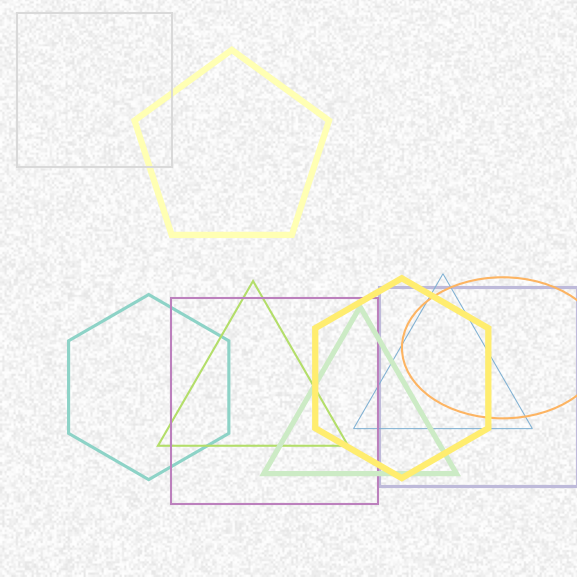[{"shape": "hexagon", "thickness": 1.5, "radius": 0.8, "center": [0.258, 0.329]}, {"shape": "pentagon", "thickness": 3, "radius": 0.89, "center": [0.401, 0.736]}, {"shape": "square", "thickness": 1.5, "radius": 0.86, "center": [0.827, 0.33]}, {"shape": "triangle", "thickness": 0.5, "radius": 0.89, "center": [0.767, 0.346]}, {"shape": "oval", "thickness": 1, "radius": 0.87, "center": [0.871, 0.397]}, {"shape": "triangle", "thickness": 1, "radius": 0.95, "center": [0.438, 0.322]}, {"shape": "square", "thickness": 1, "radius": 0.67, "center": [0.163, 0.843]}, {"shape": "square", "thickness": 1, "radius": 0.89, "center": [0.475, 0.305]}, {"shape": "triangle", "thickness": 2.5, "radius": 0.96, "center": [0.624, 0.275]}, {"shape": "hexagon", "thickness": 3, "radius": 0.87, "center": [0.696, 0.344]}]